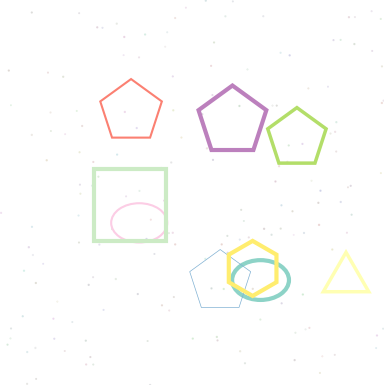[{"shape": "oval", "thickness": 3, "radius": 0.37, "center": [0.677, 0.273]}, {"shape": "triangle", "thickness": 2.5, "radius": 0.34, "center": [0.899, 0.276]}, {"shape": "pentagon", "thickness": 1.5, "radius": 0.42, "center": [0.34, 0.711]}, {"shape": "pentagon", "thickness": 0.5, "radius": 0.42, "center": [0.572, 0.269]}, {"shape": "pentagon", "thickness": 2.5, "radius": 0.4, "center": [0.771, 0.641]}, {"shape": "oval", "thickness": 1.5, "radius": 0.36, "center": [0.362, 0.421]}, {"shape": "pentagon", "thickness": 3, "radius": 0.46, "center": [0.604, 0.685]}, {"shape": "square", "thickness": 3, "radius": 0.47, "center": [0.337, 0.467]}, {"shape": "hexagon", "thickness": 3, "radius": 0.36, "center": [0.656, 0.303]}]